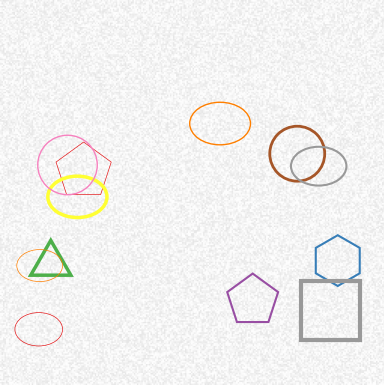[{"shape": "oval", "thickness": 0.5, "radius": 0.31, "center": [0.101, 0.145]}, {"shape": "pentagon", "thickness": 0.5, "radius": 0.38, "center": [0.217, 0.556]}, {"shape": "hexagon", "thickness": 1.5, "radius": 0.33, "center": [0.877, 0.323]}, {"shape": "triangle", "thickness": 2.5, "radius": 0.3, "center": [0.132, 0.315]}, {"shape": "pentagon", "thickness": 1.5, "radius": 0.35, "center": [0.656, 0.22]}, {"shape": "oval", "thickness": 0.5, "radius": 0.3, "center": [0.103, 0.31]}, {"shape": "oval", "thickness": 1, "radius": 0.39, "center": [0.572, 0.679]}, {"shape": "oval", "thickness": 2.5, "radius": 0.38, "center": [0.201, 0.489]}, {"shape": "circle", "thickness": 2, "radius": 0.36, "center": [0.772, 0.601]}, {"shape": "circle", "thickness": 1, "radius": 0.39, "center": [0.175, 0.572]}, {"shape": "square", "thickness": 3, "radius": 0.39, "center": [0.858, 0.194]}, {"shape": "oval", "thickness": 1.5, "radius": 0.36, "center": [0.828, 0.568]}]